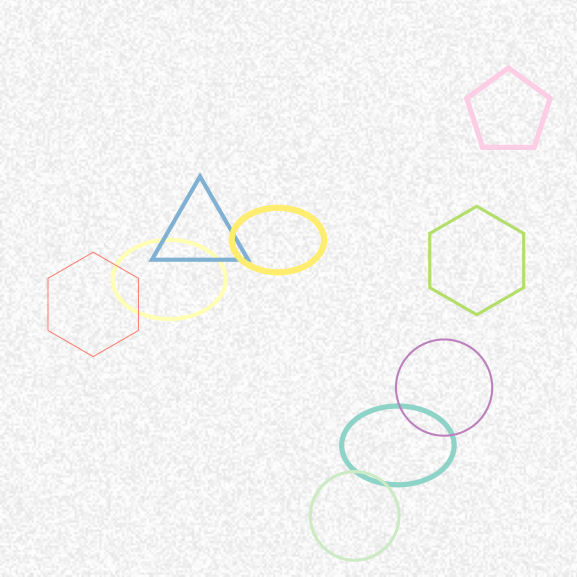[{"shape": "oval", "thickness": 2.5, "radius": 0.49, "center": [0.689, 0.228]}, {"shape": "oval", "thickness": 2, "radius": 0.49, "center": [0.293, 0.515]}, {"shape": "hexagon", "thickness": 0.5, "radius": 0.45, "center": [0.161, 0.472]}, {"shape": "triangle", "thickness": 2, "radius": 0.48, "center": [0.346, 0.597]}, {"shape": "hexagon", "thickness": 1.5, "radius": 0.47, "center": [0.826, 0.548]}, {"shape": "pentagon", "thickness": 2.5, "radius": 0.38, "center": [0.88, 0.805]}, {"shape": "circle", "thickness": 1, "radius": 0.42, "center": [0.769, 0.328]}, {"shape": "circle", "thickness": 1.5, "radius": 0.38, "center": [0.614, 0.106]}, {"shape": "oval", "thickness": 3, "radius": 0.4, "center": [0.481, 0.583]}]